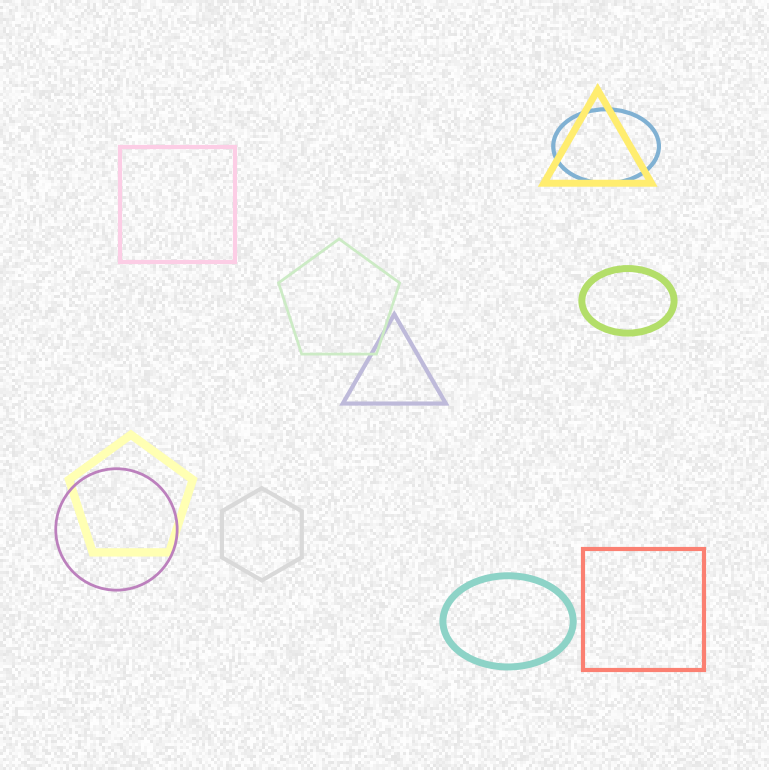[{"shape": "oval", "thickness": 2.5, "radius": 0.42, "center": [0.66, 0.193]}, {"shape": "pentagon", "thickness": 3, "radius": 0.42, "center": [0.17, 0.351]}, {"shape": "triangle", "thickness": 1.5, "radius": 0.39, "center": [0.512, 0.515]}, {"shape": "square", "thickness": 1.5, "radius": 0.39, "center": [0.836, 0.208]}, {"shape": "oval", "thickness": 1.5, "radius": 0.34, "center": [0.787, 0.81]}, {"shape": "oval", "thickness": 2.5, "radius": 0.3, "center": [0.816, 0.609]}, {"shape": "square", "thickness": 1.5, "radius": 0.37, "center": [0.23, 0.735]}, {"shape": "hexagon", "thickness": 1.5, "radius": 0.3, "center": [0.34, 0.306]}, {"shape": "circle", "thickness": 1, "radius": 0.39, "center": [0.151, 0.312]}, {"shape": "pentagon", "thickness": 1, "radius": 0.41, "center": [0.44, 0.607]}, {"shape": "triangle", "thickness": 2.5, "radius": 0.4, "center": [0.776, 0.802]}]